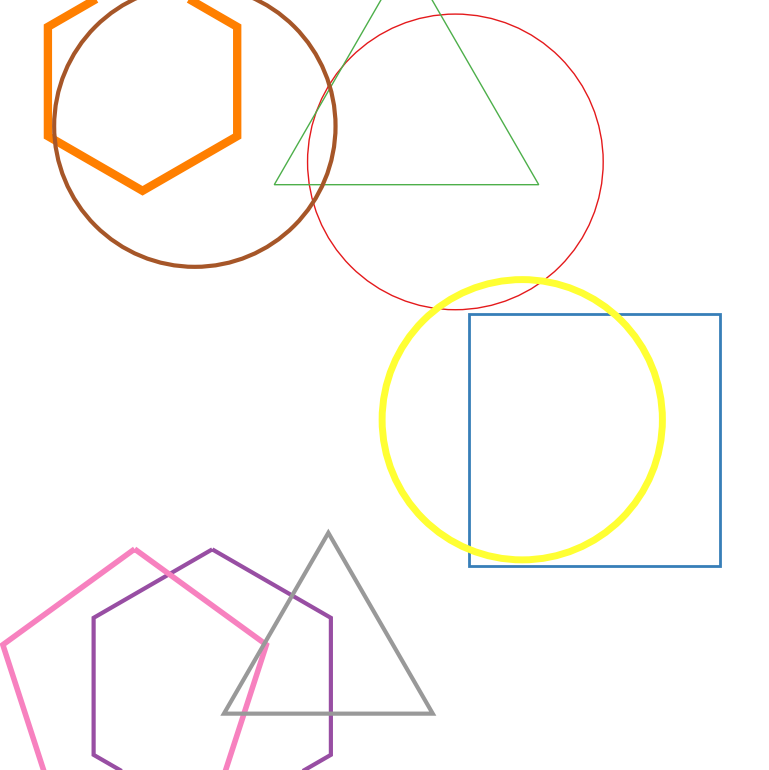[{"shape": "circle", "thickness": 0.5, "radius": 0.96, "center": [0.591, 0.79]}, {"shape": "square", "thickness": 1, "radius": 0.82, "center": [0.772, 0.428]}, {"shape": "triangle", "thickness": 0.5, "radius": 0.99, "center": [0.528, 0.859]}, {"shape": "hexagon", "thickness": 1.5, "radius": 0.89, "center": [0.276, 0.109]}, {"shape": "hexagon", "thickness": 3, "radius": 0.71, "center": [0.185, 0.894]}, {"shape": "circle", "thickness": 2.5, "radius": 0.91, "center": [0.678, 0.455]}, {"shape": "circle", "thickness": 1.5, "radius": 0.91, "center": [0.253, 0.836]}, {"shape": "pentagon", "thickness": 2, "radius": 0.9, "center": [0.175, 0.107]}, {"shape": "triangle", "thickness": 1.5, "radius": 0.78, "center": [0.426, 0.151]}]